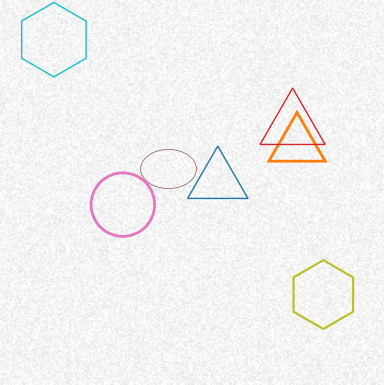[{"shape": "triangle", "thickness": 1, "radius": 0.45, "center": [0.566, 0.53]}, {"shape": "triangle", "thickness": 2, "radius": 0.42, "center": [0.771, 0.624]}, {"shape": "triangle", "thickness": 1, "radius": 0.49, "center": [0.76, 0.674]}, {"shape": "oval", "thickness": 0.5, "radius": 0.36, "center": [0.438, 0.561]}, {"shape": "circle", "thickness": 2, "radius": 0.41, "center": [0.319, 0.469]}, {"shape": "hexagon", "thickness": 1.5, "radius": 0.45, "center": [0.84, 0.235]}, {"shape": "hexagon", "thickness": 1, "radius": 0.48, "center": [0.14, 0.897]}]